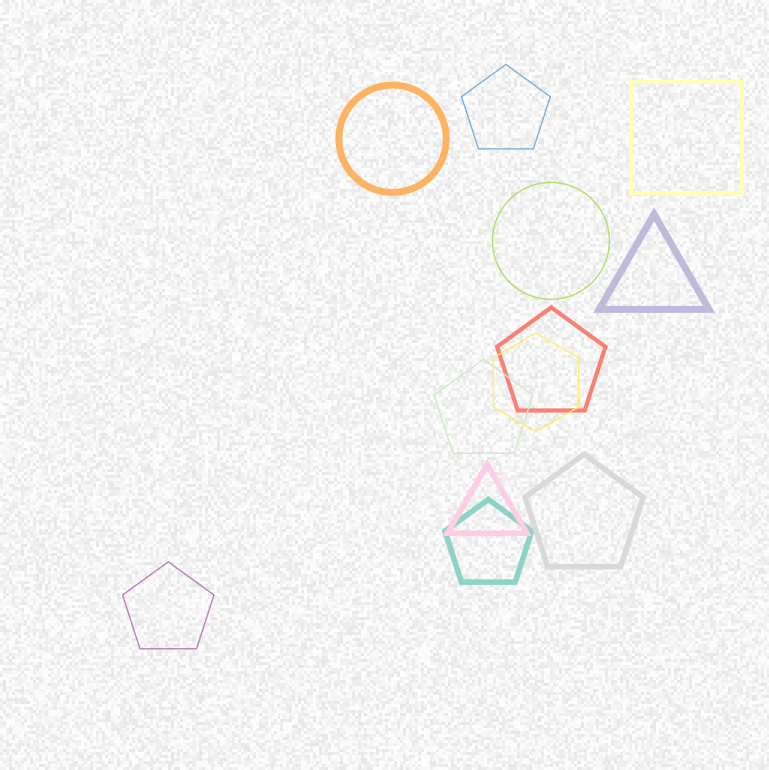[{"shape": "pentagon", "thickness": 2, "radius": 0.3, "center": [0.634, 0.292]}, {"shape": "square", "thickness": 1.5, "radius": 0.36, "center": [0.892, 0.822]}, {"shape": "triangle", "thickness": 2.5, "radius": 0.41, "center": [0.849, 0.639]}, {"shape": "pentagon", "thickness": 1.5, "radius": 0.37, "center": [0.716, 0.527]}, {"shape": "pentagon", "thickness": 0.5, "radius": 0.3, "center": [0.657, 0.856]}, {"shape": "circle", "thickness": 2.5, "radius": 0.35, "center": [0.51, 0.82]}, {"shape": "circle", "thickness": 0.5, "radius": 0.38, "center": [0.716, 0.687]}, {"shape": "triangle", "thickness": 2, "radius": 0.3, "center": [0.633, 0.337]}, {"shape": "pentagon", "thickness": 2, "radius": 0.4, "center": [0.759, 0.329]}, {"shape": "pentagon", "thickness": 0.5, "radius": 0.31, "center": [0.219, 0.208]}, {"shape": "pentagon", "thickness": 0.5, "radius": 0.34, "center": [0.628, 0.466]}, {"shape": "hexagon", "thickness": 0.5, "radius": 0.32, "center": [0.696, 0.503]}]